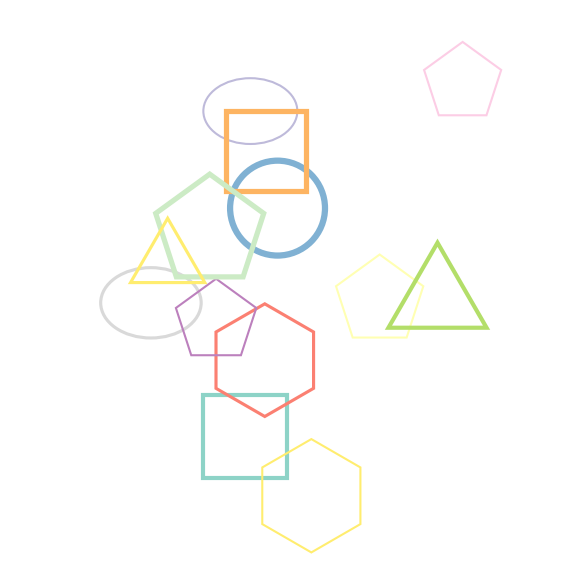[{"shape": "square", "thickness": 2, "radius": 0.36, "center": [0.424, 0.243]}, {"shape": "pentagon", "thickness": 1, "radius": 0.4, "center": [0.657, 0.479]}, {"shape": "oval", "thickness": 1, "radius": 0.41, "center": [0.433, 0.807]}, {"shape": "hexagon", "thickness": 1.5, "radius": 0.49, "center": [0.459, 0.375]}, {"shape": "circle", "thickness": 3, "radius": 0.41, "center": [0.481, 0.639]}, {"shape": "square", "thickness": 2.5, "radius": 0.35, "center": [0.461, 0.738]}, {"shape": "triangle", "thickness": 2, "radius": 0.49, "center": [0.758, 0.481]}, {"shape": "pentagon", "thickness": 1, "radius": 0.35, "center": [0.801, 0.856]}, {"shape": "oval", "thickness": 1.5, "radius": 0.43, "center": [0.261, 0.475]}, {"shape": "pentagon", "thickness": 1, "radius": 0.37, "center": [0.374, 0.443]}, {"shape": "pentagon", "thickness": 2.5, "radius": 0.49, "center": [0.363, 0.599]}, {"shape": "hexagon", "thickness": 1, "radius": 0.49, "center": [0.539, 0.141]}, {"shape": "triangle", "thickness": 1.5, "radius": 0.37, "center": [0.29, 0.547]}]